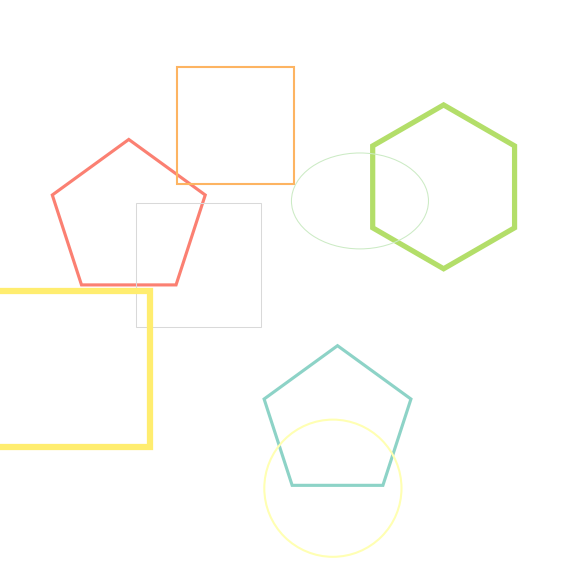[{"shape": "pentagon", "thickness": 1.5, "radius": 0.67, "center": [0.584, 0.267]}, {"shape": "circle", "thickness": 1, "radius": 0.59, "center": [0.576, 0.154]}, {"shape": "pentagon", "thickness": 1.5, "radius": 0.7, "center": [0.223, 0.618]}, {"shape": "square", "thickness": 1, "radius": 0.51, "center": [0.407, 0.781]}, {"shape": "hexagon", "thickness": 2.5, "radius": 0.71, "center": [0.768, 0.676]}, {"shape": "square", "thickness": 0.5, "radius": 0.54, "center": [0.343, 0.54]}, {"shape": "oval", "thickness": 0.5, "radius": 0.59, "center": [0.623, 0.651]}, {"shape": "square", "thickness": 3, "radius": 0.67, "center": [0.126, 0.36]}]